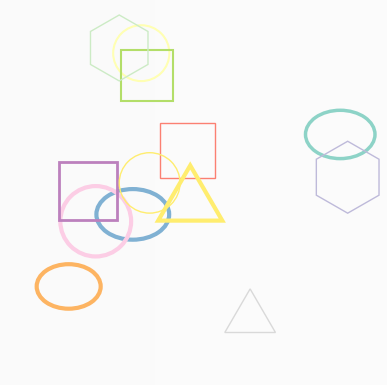[{"shape": "oval", "thickness": 2.5, "radius": 0.45, "center": [0.878, 0.651]}, {"shape": "circle", "thickness": 1.5, "radius": 0.36, "center": [0.365, 0.862]}, {"shape": "hexagon", "thickness": 1, "radius": 0.47, "center": [0.897, 0.54]}, {"shape": "square", "thickness": 1, "radius": 0.36, "center": [0.484, 0.609]}, {"shape": "oval", "thickness": 3, "radius": 0.47, "center": [0.343, 0.443]}, {"shape": "oval", "thickness": 3, "radius": 0.41, "center": [0.177, 0.256]}, {"shape": "square", "thickness": 1.5, "radius": 0.33, "center": [0.379, 0.803]}, {"shape": "circle", "thickness": 3, "radius": 0.46, "center": [0.247, 0.425]}, {"shape": "triangle", "thickness": 1, "radius": 0.38, "center": [0.645, 0.174]}, {"shape": "square", "thickness": 2, "radius": 0.38, "center": [0.227, 0.505]}, {"shape": "hexagon", "thickness": 1, "radius": 0.43, "center": [0.308, 0.875]}, {"shape": "circle", "thickness": 1, "radius": 0.39, "center": [0.386, 0.525]}, {"shape": "triangle", "thickness": 3, "radius": 0.48, "center": [0.491, 0.475]}]